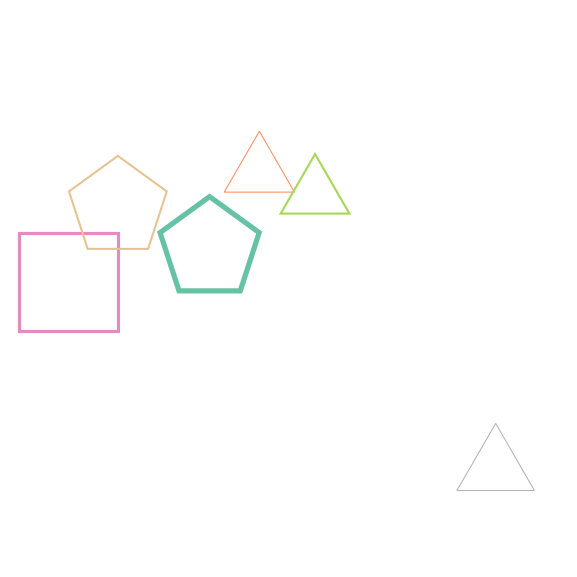[{"shape": "pentagon", "thickness": 2.5, "radius": 0.45, "center": [0.363, 0.568]}, {"shape": "triangle", "thickness": 0.5, "radius": 0.35, "center": [0.449, 0.702]}, {"shape": "square", "thickness": 1.5, "radius": 0.43, "center": [0.119, 0.511]}, {"shape": "triangle", "thickness": 1, "radius": 0.34, "center": [0.546, 0.664]}, {"shape": "pentagon", "thickness": 1, "radius": 0.44, "center": [0.204, 0.64]}, {"shape": "triangle", "thickness": 0.5, "radius": 0.39, "center": [0.858, 0.189]}]